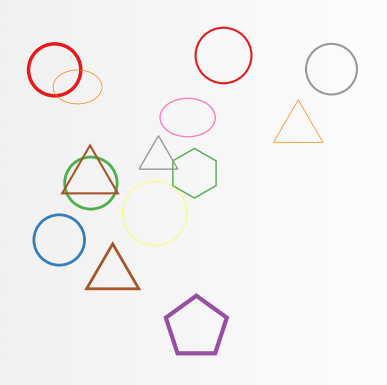[{"shape": "circle", "thickness": 2.5, "radius": 0.34, "center": [0.141, 0.819]}, {"shape": "circle", "thickness": 1.5, "radius": 0.36, "center": [0.577, 0.856]}, {"shape": "circle", "thickness": 2, "radius": 0.33, "center": [0.153, 0.377]}, {"shape": "circle", "thickness": 2, "radius": 0.34, "center": [0.235, 0.524]}, {"shape": "hexagon", "thickness": 1, "radius": 0.32, "center": [0.502, 0.55]}, {"shape": "pentagon", "thickness": 3, "radius": 0.41, "center": [0.507, 0.149]}, {"shape": "oval", "thickness": 0.5, "radius": 0.31, "center": [0.2, 0.774]}, {"shape": "triangle", "thickness": 0.5, "radius": 0.37, "center": [0.77, 0.667]}, {"shape": "circle", "thickness": 0.5, "radius": 0.42, "center": [0.399, 0.446]}, {"shape": "triangle", "thickness": 2, "radius": 0.39, "center": [0.291, 0.289]}, {"shape": "triangle", "thickness": 1.5, "radius": 0.42, "center": [0.232, 0.539]}, {"shape": "oval", "thickness": 1, "radius": 0.36, "center": [0.484, 0.695]}, {"shape": "circle", "thickness": 1.5, "radius": 0.33, "center": [0.855, 0.82]}, {"shape": "triangle", "thickness": 1, "radius": 0.29, "center": [0.409, 0.59]}]